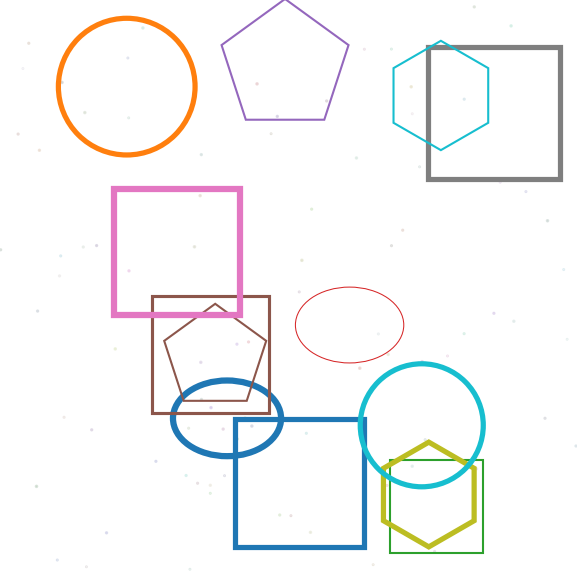[{"shape": "oval", "thickness": 3, "radius": 0.47, "center": [0.393, 0.275]}, {"shape": "square", "thickness": 2.5, "radius": 0.56, "center": [0.518, 0.163]}, {"shape": "circle", "thickness": 2.5, "radius": 0.59, "center": [0.219, 0.849]}, {"shape": "square", "thickness": 1, "radius": 0.4, "center": [0.756, 0.123]}, {"shape": "oval", "thickness": 0.5, "radius": 0.47, "center": [0.605, 0.436]}, {"shape": "pentagon", "thickness": 1, "radius": 0.58, "center": [0.494, 0.885]}, {"shape": "square", "thickness": 1.5, "radius": 0.51, "center": [0.364, 0.385]}, {"shape": "pentagon", "thickness": 1, "radius": 0.46, "center": [0.373, 0.38]}, {"shape": "square", "thickness": 3, "radius": 0.54, "center": [0.307, 0.562]}, {"shape": "square", "thickness": 2.5, "radius": 0.57, "center": [0.855, 0.803]}, {"shape": "hexagon", "thickness": 2.5, "radius": 0.45, "center": [0.742, 0.143]}, {"shape": "circle", "thickness": 2.5, "radius": 0.53, "center": [0.73, 0.263]}, {"shape": "hexagon", "thickness": 1, "radius": 0.47, "center": [0.763, 0.834]}]